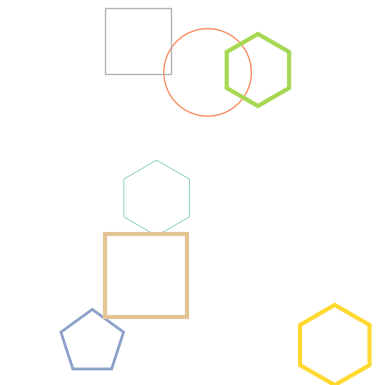[{"shape": "hexagon", "thickness": 0.5, "radius": 0.49, "center": [0.407, 0.486]}, {"shape": "circle", "thickness": 1, "radius": 0.57, "center": [0.539, 0.812]}, {"shape": "pentagon", "thickness": 2, "radius": 0.43, "center": [0.24, 0.111]}, {"shape": "hexagon", "thickness": 3, "radius": 0.47, "center": [0.67, 0.818]}, {"shape": "hexagon", "thickness": 3, "radius": 0.52, "center": [0.87, 0.104]}, {"shape": "square", "thickness": 3, "radius": 0.54, "center": [0.379, 0.285]}, {"shape": "square", "thickness": 1, "radius": 0.43, "center": [0.359, 0.894]}]